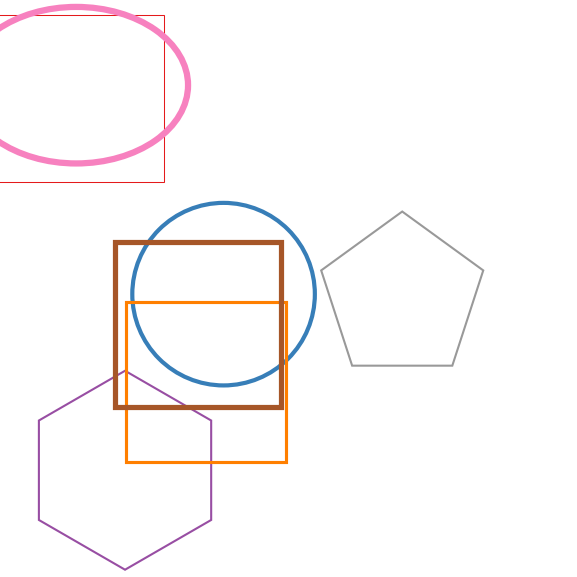[{"shape": "square", "thickness": 0.5, "radius": 0.72, "center": [0.14, 0.829]}, {"shape": "circle", "thickness": 2, "radius": 0.79, "center": [0.387, 0.49]}, {"shape": "hexagon", "thickness": 1, "radius": 0.86, "center": [0.217, 0.185]}, {"shape": "square", "thickness": 1.5, "radius": 0.69, "center": [0.357, 0.337]}, {"shape": "square", "thickness": 2.5, "radius": 0.72, "center": [0.343, 0.437]}, {"shape": "oval", "thickness": 3, "radius": 0.97, "center": [0.132, 0.852]}, {"shape": "pentagon", "thickness": 1, "radius": 0.74, "center": [0.696, 0.485]}]